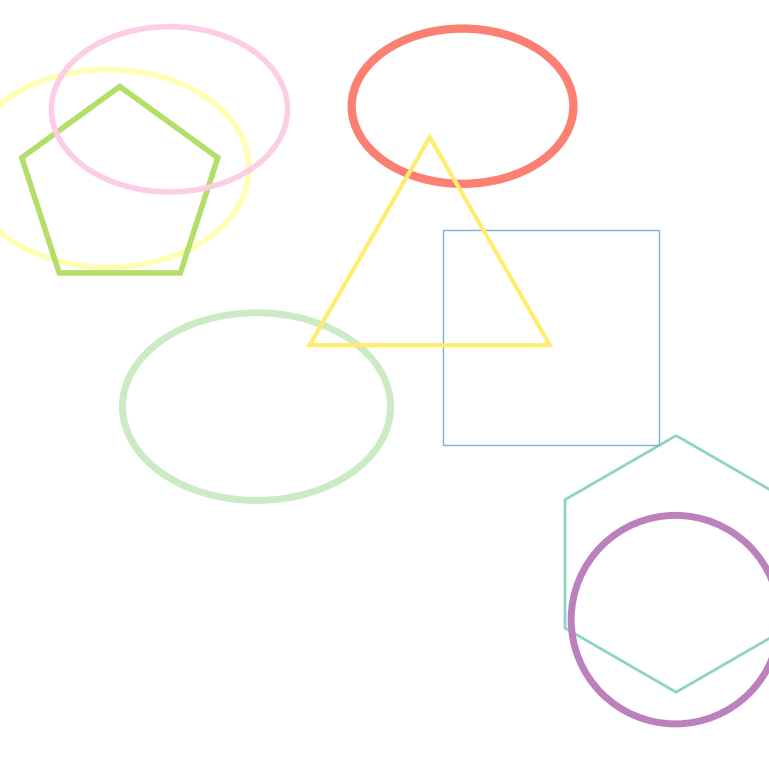[{"shape": "hexagon", "thickness": 1, "radius": 0.83, "center": [0.878, 0.268]}, {"shape": "oval", "thickness": 2, "radius": 0.92, "center": [0.14, 0.781]}, {"shape": "oval", "thickness": 3, "radius": 0.72, "center": [0.601, 0.862]}, {"shape": "square", "thickness": 0.5, "radius": 0.7, "center": [0.715, 0.562]}, {"shape": "pentagon", "thickness": 2, "radius": 0.67, "center": [0.156, 0.754]}, {"shape": "oval", "thickness": 2, "radius": 0.77, "center": [0.22, 0.858]}, {"shape": "circle", "thickness": 2.5, "radius": 0.68, "center": [0.877, 0.195]}, {"shape": "oval", "thickness": 2.5, "radius": 0.87, "center": [0.333, 0.472]}, {"shape": "triangle", "thickness": 1.5, "radius": 0.9, "center": [0.558, 0.642]}]